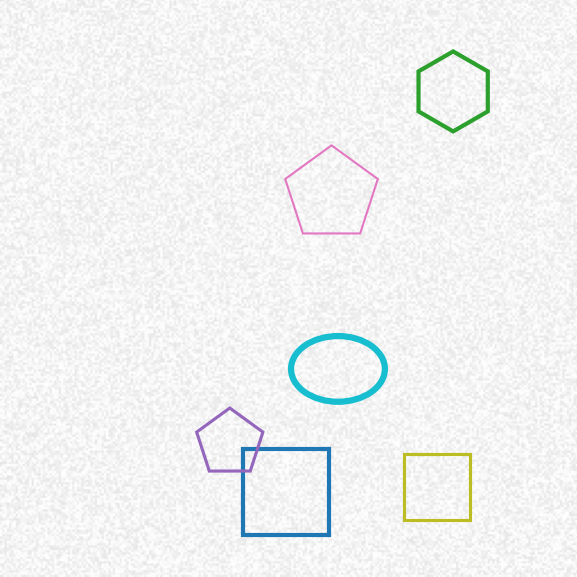[{"shape": "square", "thickness": 2, "radius": 0.37, "center": [0.494, 0.148]}, {"shape": "hexagon", "thickness": 2, "radius": 0.35, "center": [0.785, 0.841]}, {"shape": "pentagon", "thickness": 1.5, "radius": 0.3, "center": [0.398, 0.232]}, {"shape": "pentagon", "thickness": 1, "radius": 0.42, "center": [0.574, 0.663]}, {"shape": "square", "thickness": 1.5, "radius": 0.29, "center": [0.757, 0.156]}, {"shape": "oval", "thickness": 3, "radius": 0.41, "center": [0.585, 0.36]}]